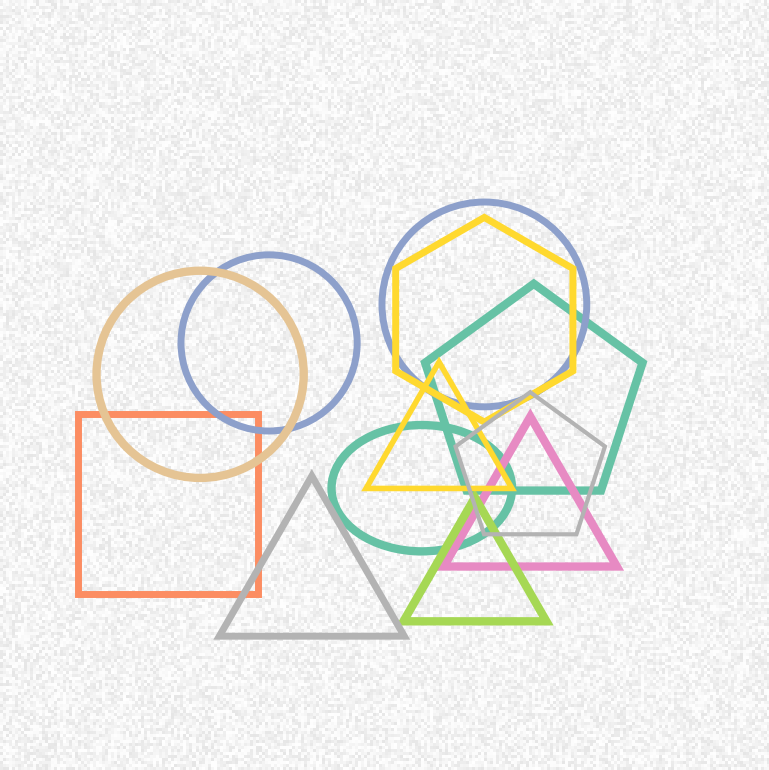[{"shape": "oval", "thickness": 3, "radius": 0.59, "center": [0.548, 0.366]}, {"shape": "pentagon", "thickness": 3, "radius": 0.74, "center": [0.693, 0.483]}, {"shape": "square", "thickness": 2.5, "radius": 0.58, "center": [0.219, 0.346]}, {"shape": "circle", "thickness": 2.5, "radius": 0.57, "center": [0.349, 0.555]}, {"shape": "circle", "thickness": 2.5, "radius": 0.66, "center": [0.629, 0.605]}, {"shape": "triangle", "thickness": 3, "radius": 0.65, "center": [0.689, 0.329]}, {"shape": "triangle", "thickness": 3, "radius": 0.54, "center": [0.617, 0.247]}, {"shape": "triangle", "thickness": 2, "radius": 0.55, "center": [0.57, 0.42]}, {"shape": "hexagon", "thickness": 2.5, "radius": 0.66, "center": [0.629, 0.585]}, {"shape": "circle", "thickness": 3, "radius": 0.67, "center": [0.26, 0.514]}, {"shape": "triangle", "thickness": 2.5, "radius": 0.69, "center": [0.405, 0.243]}, {"shape": "pentagon", "thickness": 1.5, "radius": 0.51, "center": [0.689, 0.389]}]